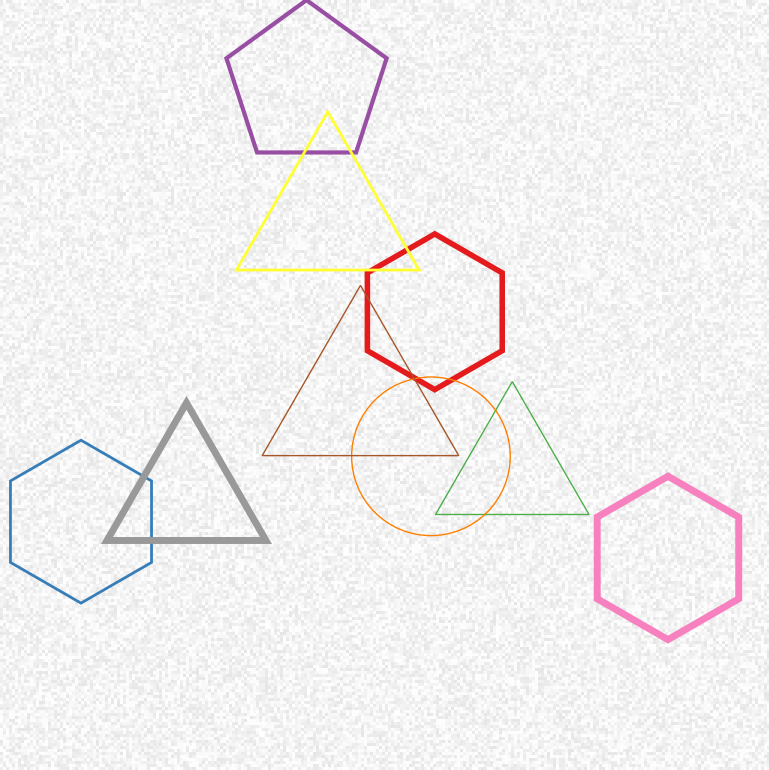[{"shape": "hexagon", "thickness": 2, "radius": 0.51, "center": [0.565, 0.595]}, {"shape": "hexagon", "thickness": 1, "radius": 0.53, "center": [0.105, 0.323]}, {"shape": "triangle", "thickness": 0.5, "radius": 0.58, "center": [0.665, 0.389]}, {"shape": "pentagon", "thickness": 1.5, "radius": 0.55, "center": [0.398, 0.89]}, {"shape": "circle", "thickness": 0.5, "radius": 0.52, "center": [0.56, 0.407]}, {"shape": "triangle", "thickness": 1, "radius": 0.69, "center": [0.426, 0.718]}, {"shape": "triangle", "thickness": 0.5, "radius": 0.74, "center": [0.468, 0.482]}, {"shape": "hexagon", "thickness": 2.5, "radius": 0.53, "center": [0.868, 0.275]}, {"shape": "triangle", "thickness": 2.5, "radius": 0.6, "center": [0.242, 0.358]}]